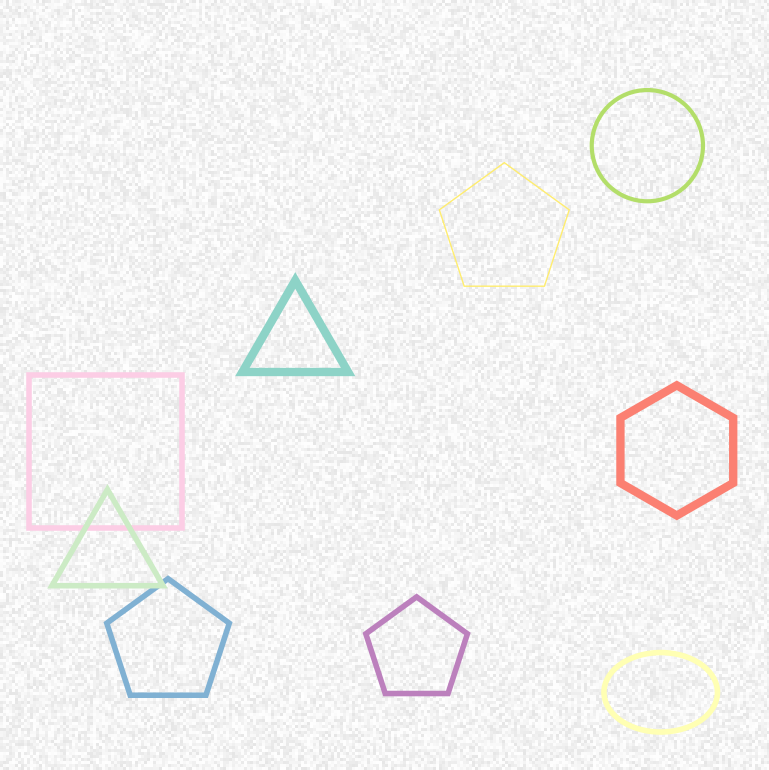[{"shape": "triangle", "thickness": 3, "radius": 0.4, "center": [0.383, 0.557]}, {"shape": "oval", "thickness": 2, "radius": 0.37, "center": [0.858, 0.101]}, {"shape": "hexagon", "thickness": 3, "radius": 0.42, "center": [0.879, 0.415]}, {"shape": "pentagon", "thickness": 2, "radius": 0.42, "center": [0.218, 0.165]}, {"shape": "circle", "thickness": 1.5, "radius": 0.36, "center": [0.841, 0.811]}, {"shape": "square", "thickness": 2, "radius": 0.5, "center": [0.137, 0.413]}, {"shape": "pentagon", "thickness": 2, "radius": 0.35, "center": [0.541, 0.155]}, {"shape": "triangle", "thickness": 2, "radius": 0.42, "center": [0.14, 0.281]}, {"shape": "pentagon", "thickness": 0.5, "radius": 0.44, "center": [0.655, 0.7]}]